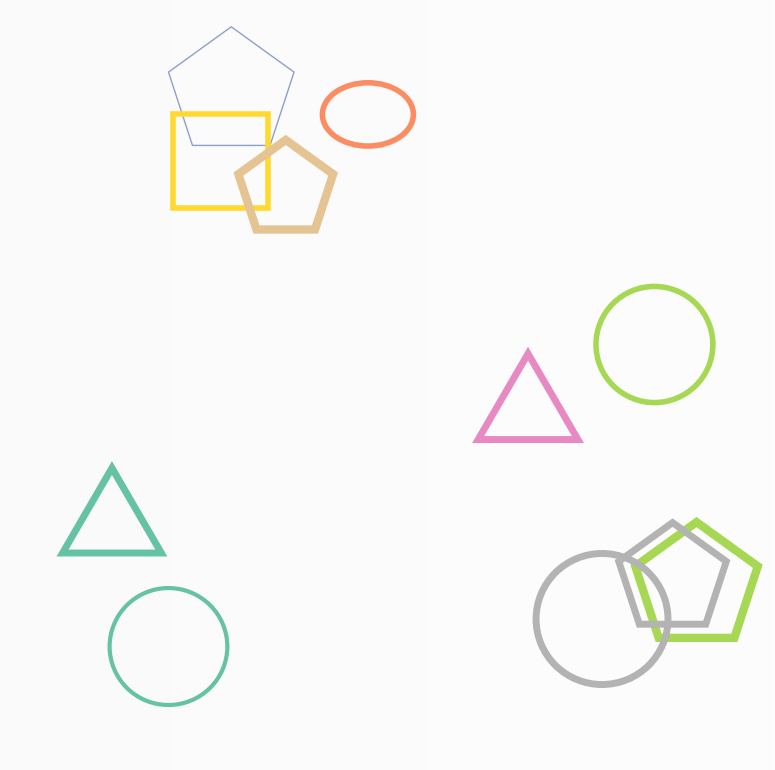[{"shape": "circle", "thickness": 1.5, "radius": 0.38, "center": [0.217, 0.16]}, {"shape": "triangle", "thickness": 2.5, "radius": 0.37, "center": [0.144, 0.319]}, {"shape": "oval", "thickness": 2, "radius": 0.29, "center": [0.475, 0.851]}, {"shape": "pentagon", "thickness": 0.5, "radius": 0.43, "center": [0.298, 0.88]}, {"shape": "triangle", "thickness": 2.5, "radius": 0.37, "center": [0.681, 0.466]}, {"shape": "circle", "thickness": 2, "radius": 0.38, "center": [0.844, 0.553]}, {"shape": "pentagon", "thickness": 3, "radius": 0.42, "center": [0.899, 0.239]}, {"shape": "square", "thickness": 2, "radius": 0.31, "center": [0.285, 0.791]}, {"shape": "pentagon", "thickness": 3, "radius": 0.32, "center": [0.369, 0.754]}, {"shape": "circle", "thickness": 2.5, "radius": 0.43, "center": [0.777, 0.196]}, {"shape": "pentagon", "thickness": 2.5, "radius": 0.36, "center": [0.868, 0.248]}]